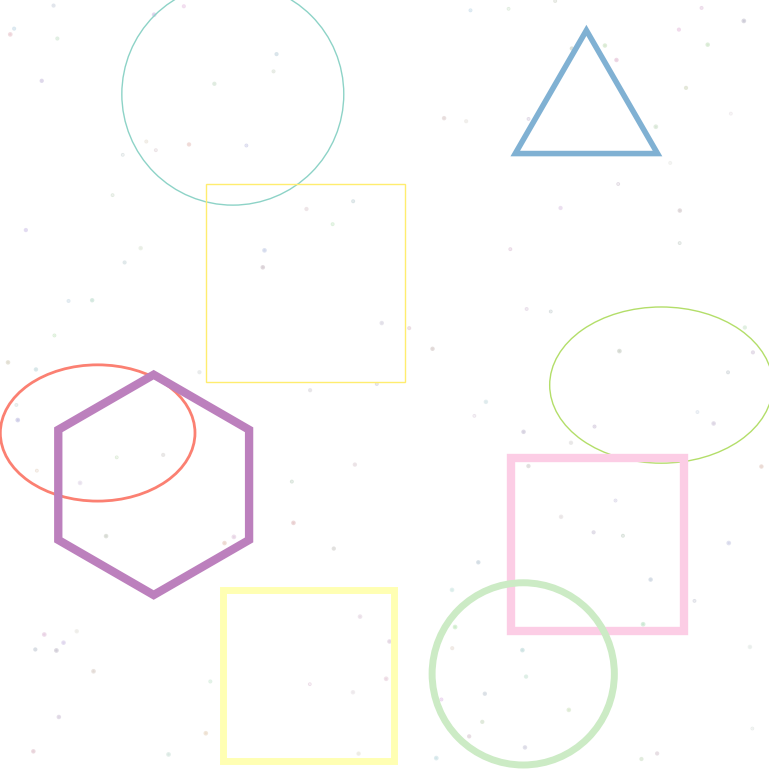[{"shape": "circle", "thickness": 0.5, "radius": 0.72, "center": [0.302, 0.878]}, {"shape": "square", "thickness": 2.5, "radius": 0.55, "center": [0.401, 0.123]}, {"shape": "oval", "thickness": 1, "radius": 0.63, "center": [0.127, 0.438]}, {"shape": "triangle", "thickness": 2, "radius": 0.53, "center": [0.762, 0.854]}, {"shape": "oval", "thickness": 0.5, "radius": 0.72, "center": [0.859, 0.5]}, {"shape": "square", "thickness": 3, "radius": 0.56, "center": [0.776, 0.293]}, {"shape": "hexagon", "thickness": 3, "radius": 0.72, "center": [0.2, 0.37]}, {"shape": "circle", "thickness": 2.5, "radius": 0.59, "center": [0.68, 0.125]}, {"shape": "square", "thickness": 0.5, "radius": 0.65, "center": [0.397, 0.632]}]